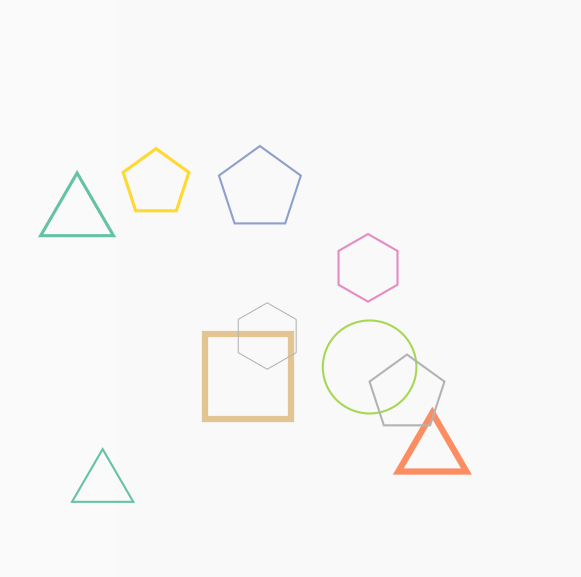[{"shape": "triangle", "thickness": 1, "radius": 0.3, "center": [0.177, 0.161]}, {"shape": "triangle", "thickness": 1.5, "radius": 0.36, "center": [0.133, 0.627]}, {"shape": "triangle", "thickness": 3, "radius": 0.34, "center": [0.744, 0.216]}, {"shape": "pentagon", "thickness": 1, "radius": 0.37, "center": [0.447, 0.672]}, {"shape": "hexagon", "thickness": 1, "radius": 0.29, "center": [0.633, 0.535]}, {"shape": "circle", "thickness": 1, "radius": 0.4, "center": [0.636, 0.364]}, {"shape": "pentagon", "thickness": 1.5, "radius": 0.3, "center": [0.268, 0.682]}, {"shape": "square", "thickness": 3, "radius": 0.37, "center": [0.427, 0.348]}, {"shape": "pentagon", "thickness": 1, "radius": 0.34, "center": [0.7, 0.317]}, {"shape": "hexagon", "thickness": 0.5, "radius": 0.29, "center": [0.46, 0.417]}]